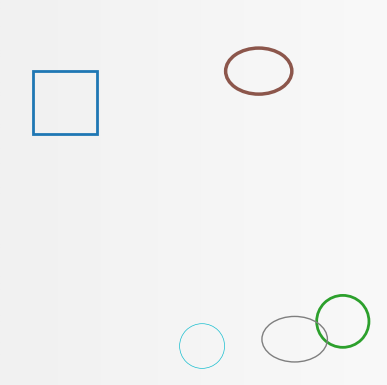[{"shape": "square", "thickness": 2, "radius": 0.41, "center": [0.167, 0.733]}, {"shape": "circle", "thickness": 2, "radius": 0.34, "center": [0.885, 0.165]}, {"shape": "oval", "thickness": 2.5, "radius": 0.43, "center": [0.668, 0.815]}, {"shape": "oval", "thickness": 1, "radius": 0.42, "center": [0.76, 0.119]}, {"shape": "circle", "thickness": 0.5, "radius": 0.29, "center": [0.522, 0.101]}]